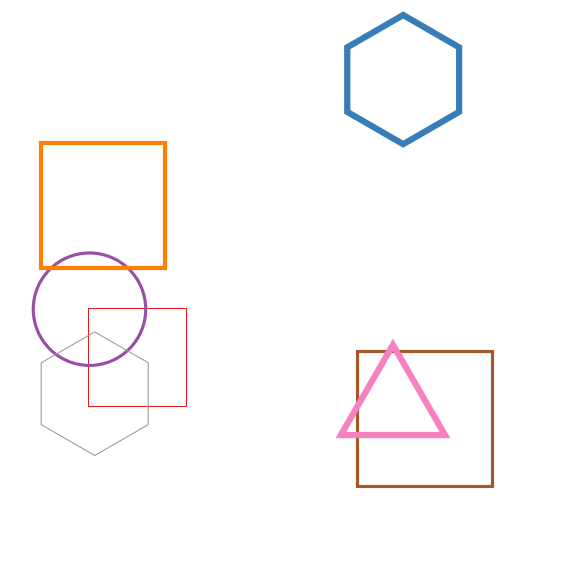[{"shape": "square", "thickness": 0.5, "radius": 0.43, "center": [0.237, 0.381]}, {"shape": "hexagon", "thickness": 3, "radius": 0.56, "center": [0.698, 0.861]}, {"shape": "circle", "thickness": 1.5, "radius": 0.49, "center": [0.155, 0.464]}, {"shape": "square", "thickness": 2, "radius": 0.54, "center": [0.179, 0.644]}, {"shape": "square", "thickness": 1.5, "radius": 0.59, "center": [0.735, 0.275]}, {"shape": "triangle", "thickness": 3, "radius": 0.52, "center": [0.68, 0.298]}, {"shape": "hexagon", "thickness": 0.5, "radius": 0.54, "center": [0.164, 0.317]}]